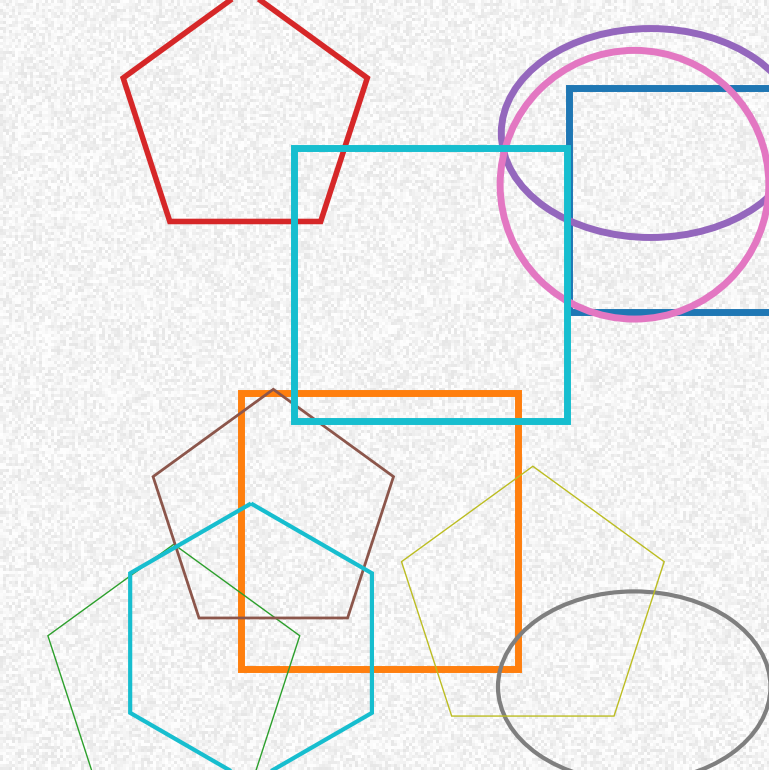[{"shape": "square", "thickness": 2.5, "radius": 0.73, "center": [0.884, 0.74]}, {"shape": "square", "thickness": 2.5, "radius": 0.9, "center": [0.493, 0.31]}, {"shape": "pentagon", "thickness": 0.5, "radius": 0.86, "center": [0.226, 0.121]}, {"shape": "pentagon", "thickness": 2, "radius": 0.83, "center": [0.318, 0.847]}, {"shape": "oval", "thickness": 2.5, "radius": 0.97, "center": [0.845, 0.827]}, {"shape": "pentagon", "thickness": 1, "radius": 0.82, "center": [0.355, 0.33]}, {"shape": "circle", "thickness": 2.5, "radius": 0.87, "center": [0.824, 0.76]}, {"shape": "oval", "thickness": 1.5, "radius": 0.88, "center": [0.824, 0.108]}, {"shape": "pentagon", "thickness": 0.5, "radius": 0.9, "center": [0.692, 0.215]}, {"shape": "hexagon", "thickness": 1.5, "radius": 0.91, "center": [0.326, 0.165]}, {"shape": "square", "thickness": 2.5, "radius": 0.89, "center": [0.559, 0.631]}]